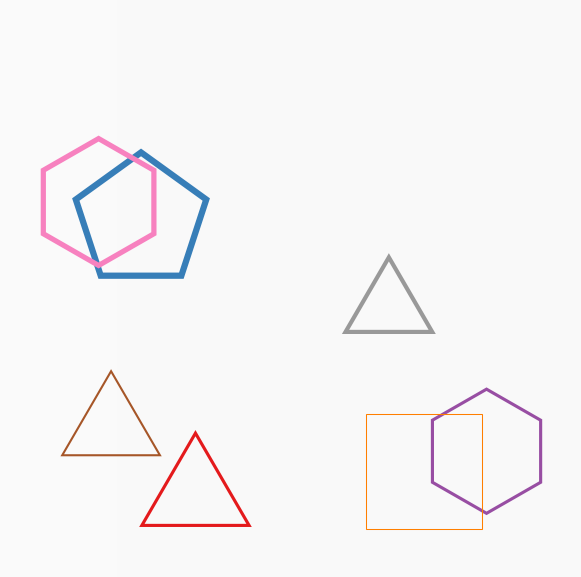[{"shape": "triangle", "thickness": 1.5, "radius": 0.53, "center": [0.336, 0.143]}, {"shape": "pentagon", "thickness": 3, "radius": 0.59, "center": [0.243, 0.617]}, {"shape": "hexagon", "thickness": 1.5, "radius": 0.54, "center": [0.837, 0.218]}, {"shape": "square", "thickness": 0.5, "radius": 0.5, "center": [0.73, 0.183]}, {"shape": "triangle", "thickness": 1, "radius": 0.49, "center": [0.191, 0.259]}, {"shape": "hexagon", "thickness": 2.5, "radius": 0.55, "center": [0.17, 0.649]}, {"shape": "triangle", "thickness": 2, "radius": 0.43, "center": [0.669, 0.467]}]